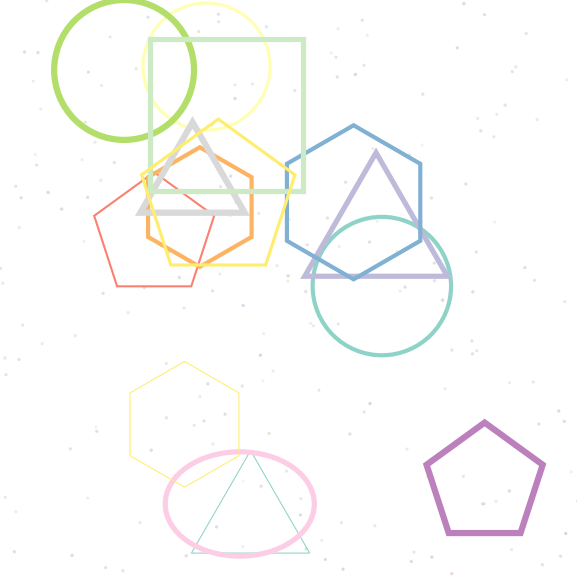[{"shape": "triangle", "thickness": 0.5, "radius": 0.59, "center": [0.434, 0.101]}, {"shape": "circle", "thickness": 2, "radius": 0.6, "center": [0.661, 0.504]}, {"shape": "circle", "thickness": 1.5, "radius": 0.55, "center": [0.358, 0.884]}, {"shape": "triangle", "thickness": 2.5, "radius": 0.71, "center": [0.651, 0.592]}, {"shape": "pentagon", "thickness": 1, "radius": 0.55, "center": [0.267, 0.592]}, {"shape": "hexagon", "thickness": 2, "radius": 0.67, "center": [0.612, 0.649]}, {"shape": "hexagon", "thickness": 2, "radius": 0.52, "center": [0.346, 0.641]}, {"shape": "circle", "thickness": 3, "radius": 0.61, "center": [0.215, 0.878]}, {"shape": "oval", "thickness": 2.5, "radius": 0.65, "center": [0.415, 0.126]}, {"shape": "triangle", "thickness": 3, "radius": 0.52, "center": [0.333, 0.683]}, {"shape": "pentagon", "thickness": 3, "radius": 0.53, "center": [0.839, 0.162]}, {"shape": "square", "thickness": 2.5, "radius": 0.66, "center": [0.392, 0.8]}, {"shape": "hexagon", "thickness": 0.5, "radius": 0.54, "center": [0.319, 0.264]}, {"shape": "pentagon", "thickness": 1.5, "radius": 0.7, "center": [0.378, 0.653]}]